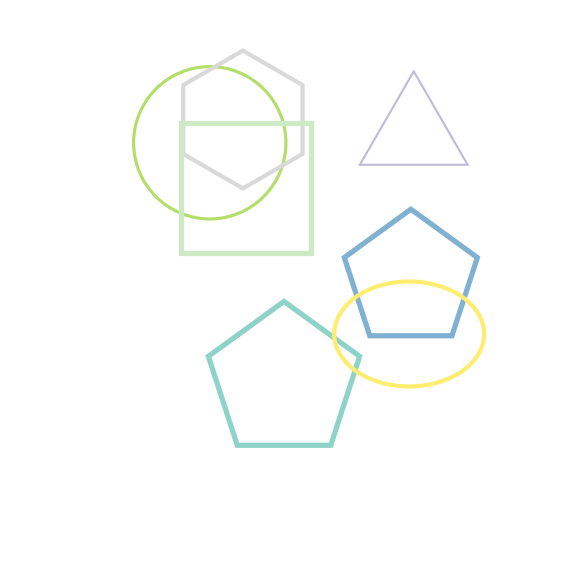[{"shape": "pentagon", "thickness": 2.5, "radius": 0.69, "center": [0.492, 0.339]}, {"shape": "triangle", "thickness": 1, "radius": 0.54, "center": [0.716, 0.768]}, {"shape": "pentagon", "thickness": 2.5, "radius": 0.61, "center": [0.711, 0.516]}, {"shape": "circle", "thickness": 1.5, "radius": 0.66, "center": [0.363, 0.752]}, {"shape": "hexagon", "thickness": 2, "radius": 0.6, "center": [0.421, 0.792]}, {"shape": "square", "thickness": 2.5, "radius": 0.56, "center": [0.426, 0.674]}, {"shape": "oval", "thickness": 2, "radius": 0.65, "center": [0.708, 0.421]}]